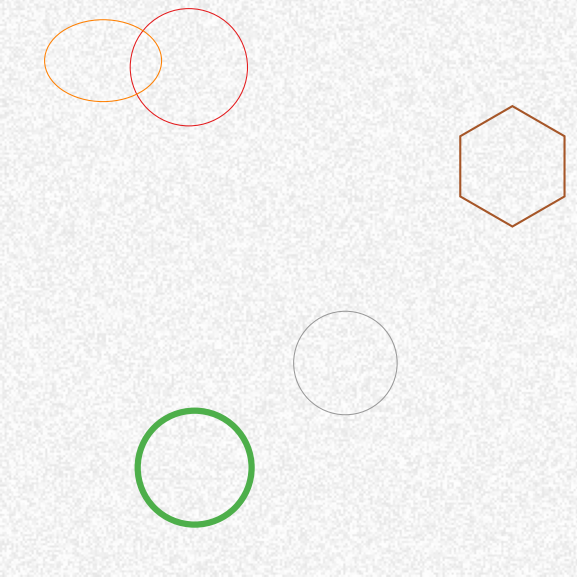[{"shape": "circle", "thickness": 0.5, "radius": 0.51, "center": [0.327, 0.883]}, {"shape": "circle", "thickness": 3, "radius": 0.49, "center": [0.337, 0.189]}, {"shape": "oval", "thickness": 0.5, "radius": 0.51, "center": [0.179, 0.894]}, {"shape": "hexagon", "thickness": 1, "radius": 0.52, "center": [0.887, 0.711]}, {"shape": "circle", "thickness": 0.5, "radius": 0.45, "center": [0.598, 0.371]}]